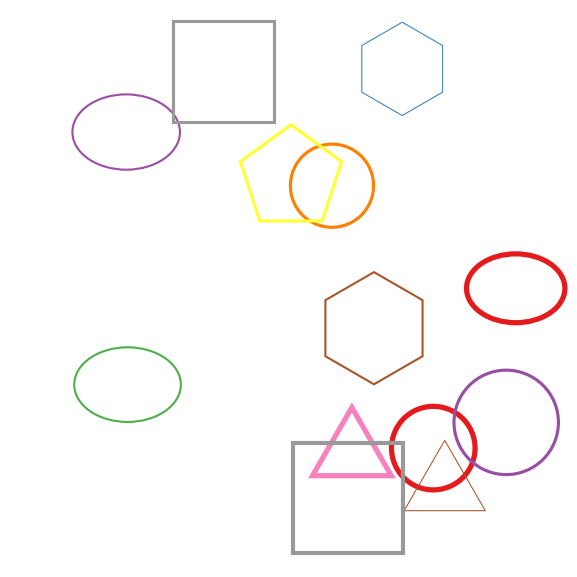[{"shape": "circle", "thickness": 2.5, "radius": 0.36, "center": [0.75, 0.223]}, {"shape": "oval", "thickness": 2.5, "radius": 0.43, "center": [0.893, 0.5]}, {"shape": "hexagon", "thickness": 0.5, "radius": 0.4, "center": [0.696, 0.88]}, {"shape": "oval", "thickness": 1, "radius": 0.46, "center": [0.221, 0.333]}, {"shape": "oval", "thickness": 1, "radius": 0.47, "center": [0.218, 0.77]}, {"shape": "circle", "thickness": 1.5, "radius": 0.45, "center": [0.877, 0.268]}, {"shape": "circle", "thickness": 1.5, "radius": 0.36, "center": [0.575, 0.678]}, {"shape": "pentagon", "thickness": 1.5, "radius": 0.46, "center": [0.504, 0.691]}, {"shape": "triangle", "thickness": 0.5, "radius": 0.41, "center": [0.77, 0.155]}, {"shape": "hexagon", "thickness": 1, "radius": 0.49, "center": [0.648, 0.431]}, {"shape": "triangle", "thickness": 2.5, "radius": 0.39, "center": [0.609, 0.215]}, {"shape": "square", "thickness": 2, "radius": 0.48, "center": [0.602, 0.136]}, {"shape": "square", "thickness": 1.5, "radius": 0.44, "center": [0.387, 0.876]}]